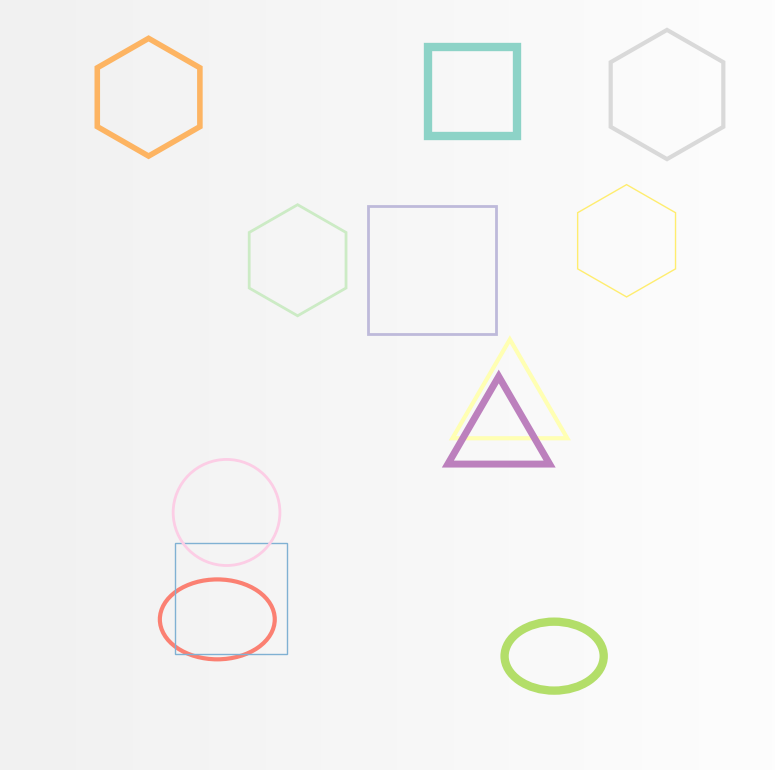[{"shape": "square", "thickness": 3, "radius": 0.29, "center": [0.609, 0.881]}, {"shape": "triangle", "thickness": 1.5, "radius": 0.43, "center": [0.658, 0.474]}, {"shape": "square", "thickness": 1, "radius": 0.42, "center": [0.558, 0.649]}, {"shape": "oval", "thickness": 1.5, "radius": 0.37, "center": [0.28, 0.196]}, {"shape": "square", "thickness": 0.5, "radius": 0.36, "center": [0.298, 0.223]}, {"shape": "hexagon", "thickness": 2, "radius": 0.38, "center": [0.192, 0.874]}, {"shape": "oval", "thickness": 3, "radius": 0.32, "center": [0.715, 0.148]}, {"shape": "circle", "thickness": 1, "radius": 0.34, "center": [0.292, 0.334]}, {"shape": "hexagon", "thickness": 1.5, "radius": 0.42, "center": [0.861, 0.877]}, {"shape": "triangle", "thickness": 2.5, "radius": 0.38, "center": [0.644, 0.435]}, {"shape": "hexagon", "thickness": 1, "radius": 0.36, "center": [0.384, 0.662]}, {"shape": "hexagon", "thickness": 0.5, "radius": 0.36, "center": [0.809, 0.687]}]